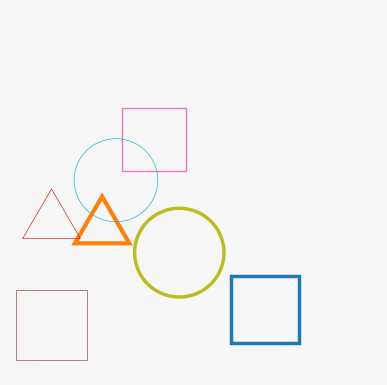[{"shape": "square", "thickness": 2.5, "radius": 0.44, "center": [0.683, 0.197]}, {"shape": "triangle", "thickness": 3, "radius": 0.41, "center": [0.263, 0.409]}, {"shape": "triangle", "thickness": 0.5, "radius": 0.43, "center": [0.133, 0.423]}, {"shape": "square", "thickness": 0.5, "radius": 0.46, "center": [0.133, 0.156]}, {"shape": "square", "thickness": 1, "radius": 0.41, "center": [0.397, 0.639]}, {"shape": "circle", "thickness": 2.5, "radius": 0.58, "center": [0.463, 0.344]}, {"shape": "circle", "thickness": 0.5, "radius": 0.54, "center": [0.299, 0.532]}]